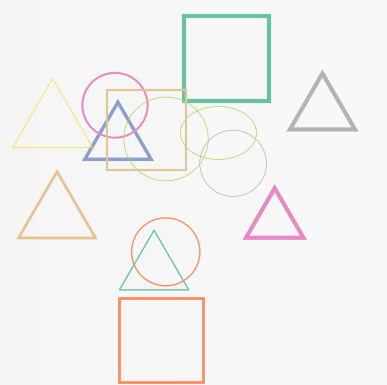[{"shape": "triangle", "thickness": 1, "radius": 0.52, "center": [0.398, 0.299]}, {"shape": "square", "thickness": 3, "radius": 0.55, "center": [0.584, 0.848]}, {"shape": "square", "thickness": 2, "radius": 0.54, "center": [0.416, 0.117]}, {"shape": "circle", "thickness": 1, "radius": 0.44, "center": [0.428, 0.346]}, {"shape": "triangle", "thickness": 2.5, "radius": 0.49, "center": [0.304, 0.636]}, {"shape": "circle", "thickness": 1.5, "radius": 0.42, "center": [0.297, 0.727]}, {"shape": "triangle", "thickness": 3, "radius": 0.43, "center": [0.709, 0.425]}, {"shape": "circle", "thickness": 0.5, "radius": 0.54, "center": [0.428, 0.639]}, {"shape": "oval", "thickness": 0.5, "radius": 0.49, "center": [0.564, 0.655]}, {"shape": "triangle", "thickness": 0.5, "radius": 0.6, "center": [0.136, 0.676]}, {"shape": "square", "thickness": 1.5, "radius": 0.52, "center": [0.378, 0.663]}, {"shape": "triangle", "thickness": 2, "radius": 0.57, "center": [0.147, 0.439]}, {"shape": "triangle", "thickness": 3, "radius": 0.49, "center": [0.832, 0.712]}, {"shape": "circle", "thickness": 0.5, "radius": 0.43, "center": [0.602, 0.576]}]